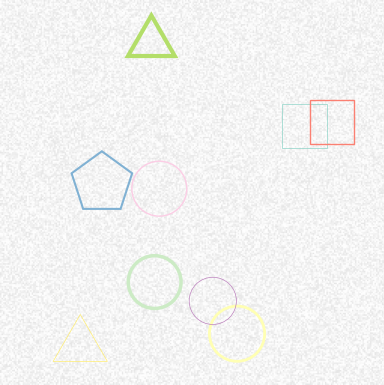[{"shape": "square", "thickness": 0.5, "radius": 0.29, "center": [0.791, 0.672]}, {"shape": "circle", "thickness": 2, "radius": 0.36, "center": [0.616, 0.133]}, {"shape": "square", "thickness": 1, "radius": 0.29, "center": [0.862, 0.683]}, {"shape": "pentagon", "thickness": 1.5, "radius": 0.41, "center": [0.265, 0.524]}, {"shape": "triangle", "thickness": 3, "radius": 0.35, "center": [0.393, 0.89]}, {"shape": "circle", "thickness": 1, "radius": 0.36, "center": [0.414, 0.51]}, {"shape": "circle", "thickness": 0.5, "radius": 0.31, "center": [0.553, 0.219]}, {"shape": "circle", "thickness": 2.5, "radius": 0.34, "center": [0.402, 0.267]}, {"shape": "triangle", "thickness": 0.5, "radius": 0.41, "center": [0.208, 0.102]}]